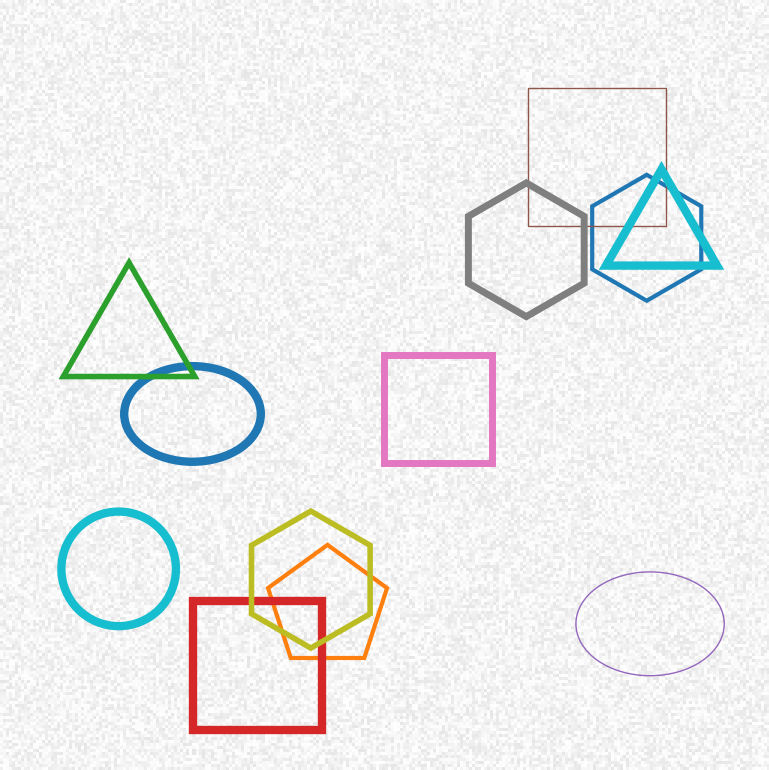[{"shape": "hexagon", "thickness": 1.5, "radius": 0.41, "center": [0.84, 0.691]}, {"shape": "oval", "thickness": 3, "radius": 0.44, "center": [0.25, 0.462]}, {"shape": "pentagon", "thickness": 1.5, "radius": 0.41, "center": [0.425, 0.211]}, {"shape": "triangle", "thickness": 2, "radius": 0.49, "center": [0.168, 0.56]}, {"shape": "square", "thickness": 3, "radius": 0.42, "center": [0.335, 0.135]}, {"shape": "oval", "thickness": 0.5, "radius": 0.48, "center": [0.844, 0.19]}, {"shape": "square", "thickness": 0.5, "radius": 0.45, "center": [0.776, 0.796]}, {"shape": "square", "thickness": 2.5, "radius": 0.35, "center": [0.569, 0.468]}, {"shape": "hexagon", "thickness": 2.5, "radius": 0.43, "center": [0.683, 0.676]}, {"shape": "hexagon", "thickness": 2, "radius": 0.44, "center": [0.404, 0.247]}, {"shape": "triangle", "thickness": 3, "radius": 0.42, "center": [0.859, 0.697]}, {"shape": "circle", "thickness": 3, "radius": 0.37, "center": [0.154, 0.261]}]